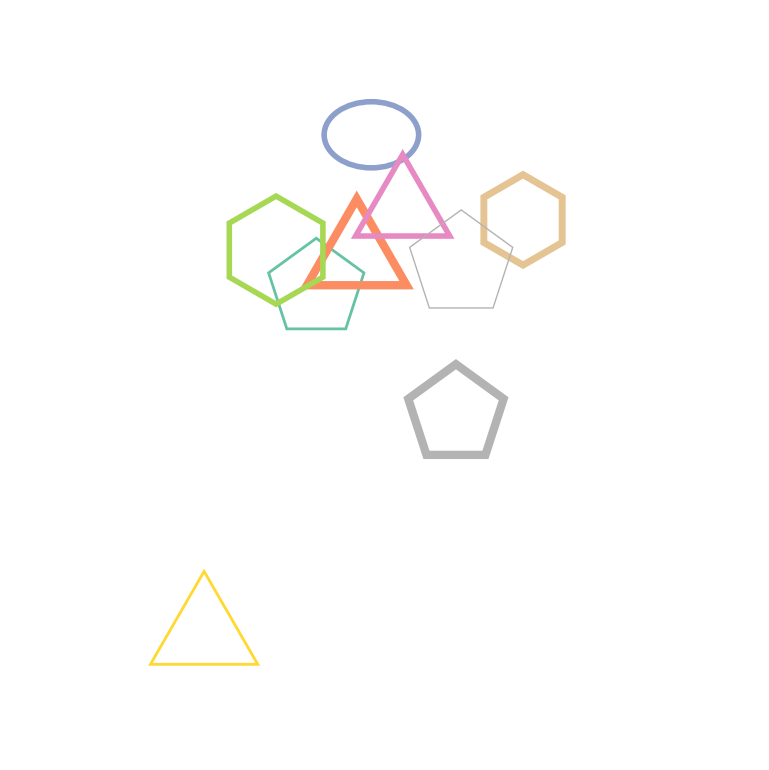[{"shape": "pentagon", "thickness": 1, "radius": 0.33, "center": [0.411, 0.626]}, {"shape": "triangle", "thickness": 3, "radius": 0.37, "center": [0.463, 0.667]}, {"shape": "oval", "thickness": 2, "radius": 0.31, "center": [0.482, 0.825]}, {"shape": "triangle", "thickness": 2, "radius": 0.35, "center": [0.523, 0.729]}, {"shape": "hexagon", "thickness": 2, "radius": 0.35, "center": [0.359, 0.675]}, {"shape": "triangle", "thickness": 1, "radius": 0.4, "center": [0.265, 0.177]}, {"shape": "hexagon", "thickness": 2.5, "radius": 0.29, "center": [0.679, 0.714]}, {"shape": "pentagon", "thickness": 3, "radius": 0.33, "center": [0.592, 0.462]}, {"shape": "pentagon", "thickness": 0.5, "radius": 0.35, "center": [0.599, 0.657]}]